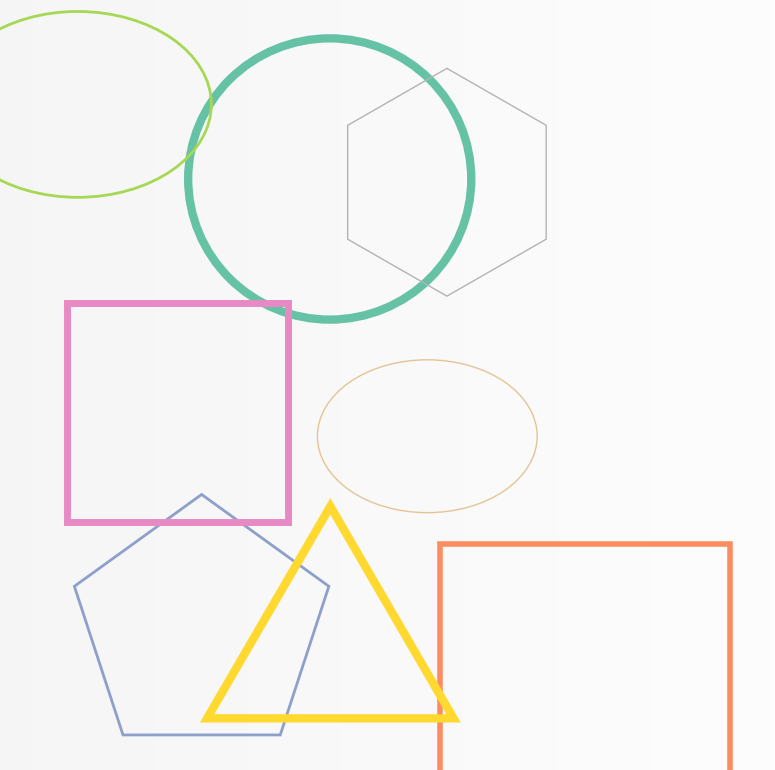[{"shape": "circle", "thickness": 3, "radius": 0.91, "center": [0.425, 0.768]}, {"shape": "square", "thickness": 2, "radius": 0.94, "center": [0.755, 0.107]}, {"shape": "pentagon", "thickness": 1, "radius": 0.86, "center": [0.26, 0.185]}, {"shape": "square", "thickness": 2.5, "radius": 0.71, "center": [0.229, 0.464]}, {"shape": "oval", "thickness": 1, "radius": 0.86, "center": [0.1, 0.864]}, {"shape": "triangle", "thickness": 3, "radius": 0.92, "center": [0.426, 0.159]}, {"shape": "oval", "thickness": 0.5, "radius": 0.71, "center": [0.551, 0.433]}, {"shape": "hexagon", "thickness": 0.5, "radius": 0.74, "center": [0.577, 0.763]}]